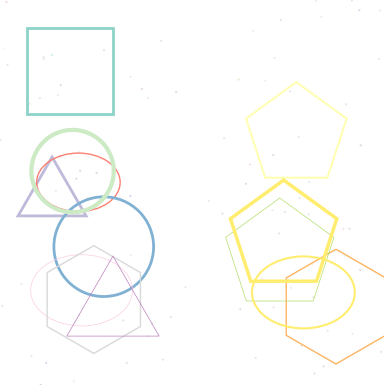[{"shape": "square", "thickness": 2, "radius": 0.56, "center": [0.181, 0.815]}, {"shape": "pentagon", "thickness": 1.5, "radius": 0.69, "center": [0.77, 0.649]}, {"shape": "triangle", "thickness": 2, "radius": 0.51, "center": [0.135, 0.49]}, {"shape": "oval", "thickness": 1, "radius": 0.54, "center": [0.204, 0.526]}, {"shape": "circle", "thickness": 2, "radius": 0.65, "center": [0.269, 0.359]}, {"shape": "hexagon", "thickness": 1, "radius": 0.75, "center": [0.873, 0.204]}, {"shape": "pentagon", "thickness": 0.5, "radius": 0.74, "center": [0.727, 0.338]}, {"shape": "oval", "thickness": 0.5, "radius": 0.66, "center": [0.212, 0.246]}, {"shape": "hexagon", "thickness": 1, "radius": 0.7, "center": [0.244, 0.222]}, {"shape": "triangle", "thickness": 0.5, "radius": 0.69, "center": [0.293, 0.196]}, {"shape": "circle", "thickness": 3, "radius": 0.53, "center": [0.189, 0.556]}, {"shape": "oval", "thickness": 1.5, "radius": 0.67, "center": [0.788, 0.24]}, {"shape": "pentagon", "thickness": 2.5, "radius": 0.73, "center": [0.737, 0.387]}]